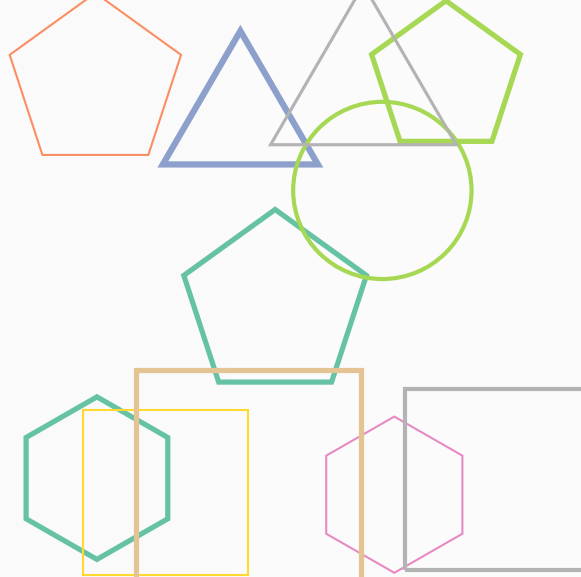[{"shape": "hexagon", "thickness": 2.5, "radius": 0.7, "center": [0.167, 0.171]}, {"shape": "pentagon", "thickness": 2.5, "radius": 0.83, "center": [0.473, 0.471]}, {"shape": "pentagon", "thickness": 1, "radius": 0.78, "center": [0.164, 0.856]}, {"shape": "triangle", "thickness": 3, "radius": 0.77, "center": [0.414, 0.791]}, {"shape": "hexagon", "thickness": 1, "radius": 0.68, "center": [0.678, 0.143]}, {"shape": "pentagon", "thickness": 2.5, "radius": 0.67, "center": [0.767, 0.863]}, {"shape": "circle", "thickness": 2, "radius": 0.77, "center": [0.658, 0.669]}, {"shape": "square", "thickness": 1, "radius": 0.71, "center": [0.285, 0.146]}, {"shape": "square", "thickness": 2.5, "radius": 0.97, "center": [0.427, 0.164]}, {"shape": "square", "thickness": 2, "radius": 0.79, "center": [0.854, 0.169]}, {"shape": "triangle", "thickness": 1.5, "radius": 0.92, "center": [0.625, 0.841]}]